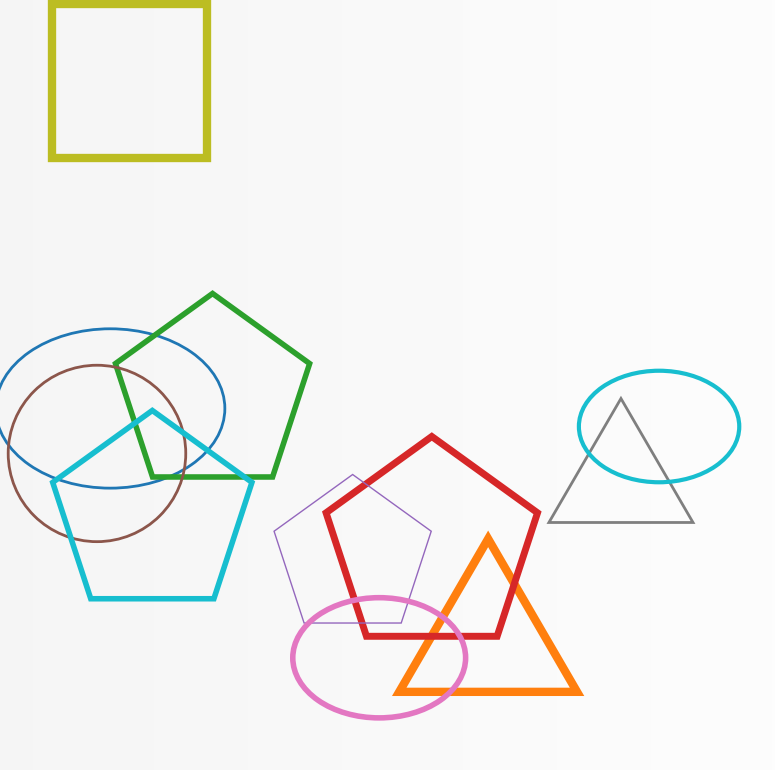[{"shape": "oval", "thickness": 1, "radius": 0.74, "center": [0.142, 0.47]}, {"shape": "triangle", "thickness": 3, "radius": 0.66, "center": [0.63, 0.168]}, {"shape": "pentagon", "thickness": 2, "radius": 0.66, "center": [0.274, 0.487]}, {"shape": "pentagon", "thickness": 2.5, "radius": 0.72, "center": [0.557, 0.29]}, {"shape": "pentagon", "thickness": 0.5, "radius": 0.53, "center": [0.455, 0.277]}, {"shape": "circle", "thickness": 1, "radius": 0.57, "center": [0.125, 0.411]}, {"shape": "oval", "thickness": 2, "radius": 0.56, "center": [0.489, 0.146]}, {"shape": "triangle", "thickness": 1, "radius": 0.54, "center": [0.801, 0.375]}, {"shape": "square", "thickness": 3, "radius": 0.5, "center": [0.167, 0.895]}, {"shape": "pentagon", "thickness": 2, "radius": 0.68, "center": [0.197, 0.332]}, {"shape": "oval", "thickness": 1.5, "radius": 0.52, "center": [0.85, 0.446]}]